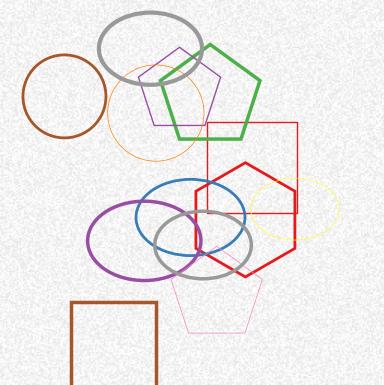[{"shape": "hexagon", "thickness": 2, "radius": 0.74, "center": [0.637, 0.429]}, {"shape": "square", "thickness": 1, "radius": 0.59, "center": [0.654, 0.565]}, {"shape": "oval", "thickness": 2, "radius": 0.71, "center": [0.495, 0.435]}, {"shape": "pentagon", "thickness": 2.5, "radius": 0.68, "center": [0.546, 0.749]}, {"shape": "pentagon", "thickness": 1, "radius": 0.56, "center": [0.466, 0.765]}, {"shape": "oval", "thickness": 2.5, "radius": 0.74, "center": [0.375, 0.374]}, {"shape": "circle", "thickness": 0.5, "radius": 0.63, "center": [0.405, 0.706]}, {"shape": "oval", "thickness": 0.5, "radius": 0.57, "center": [0.766, 0.457]}, {"shape": "circle", "thickness": 2, "radius": 0.54, "center": [0.167, 0.75]}, {"shape": "square", "thickness": 2.5, "radius": 0.55, "center": [0.295, 0.105]}, {"shape": "pentagon", "thickness": 0.5, "radius": 0.62, "center": [0.563, 0.236]}, {"shape": "oval", "thickness": 2.5, "radius": 0.63, "center": [0.527, 0.364]}, {"shape": "oval", "thickness": 3, "radius": 0.67, "center": [0.391, 0.874]}]